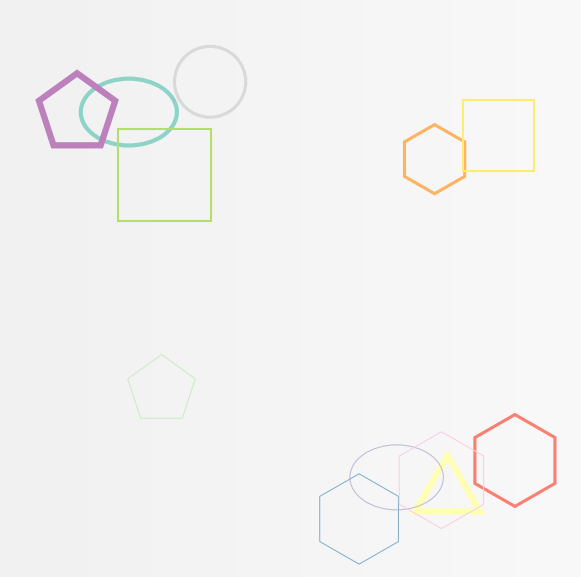[{"shape": "oval", "thickness": 2, "radius": 0.41, "center": [0.222, 0.805]}, {"shape": "triangle", "thickness": 3, "radius": 0.32, "center": [0.77, 0.146]}, {"shape": "oval", "thickness": 0.5, "radius": 0.4, "center": [0.682, 0.173]}, {"shape": "hexagon", "thickness": 1.5, "radius": 0.4, "center": [0.886, 0.202]}, {"shape": "hexagon", "thickness": 0.5, "radius": 0.39, "center": [0.618, 0.1]}, {"shape": "hexagon", "thickness": 1.5, "radius": 0.3, "center": [0.748, 0.724]}, {"shape": "square", "thickness": 1, "radius": 0.4, "center": [0.283, 0.696]}, {"shape": "hexagon", "thickness": 0.5, "radius": 0.42, "center": [0.76, 0.168]}, {"shape": "circle", "thickness": 1.5, "radius": 0.31, "center": [0.361, 0.858]}, {"shape": "pentagon", "thickness": 3, "radius": 0.34, "center": [0.133, 0.803]}, {"shape": "pentagon", "thickness": 0.5, "radius": 0.3, "center": [0.278, 0.324]}, {"shape": "square", "thickness": 1, "radius": 0.31, "center": [0.857, 0.764]}]